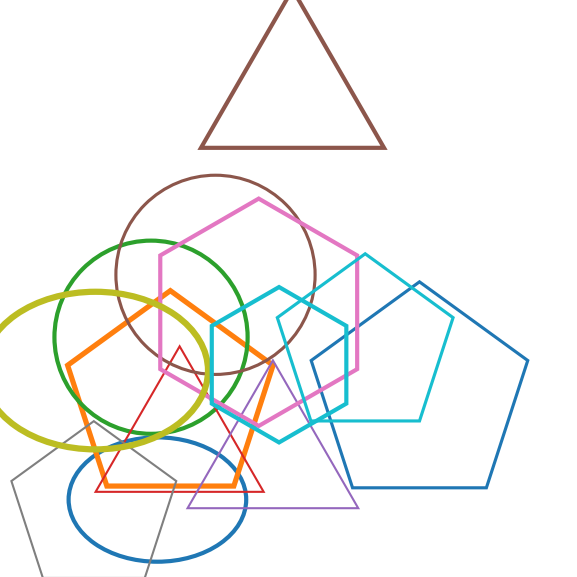[{"shape": "oval", "thickness": 2, "radius": 0.77, "center": [0.273, 0.134]}, {"shape": "pentagon", "thickness": 1.5, "radius": 0.99, "center": [0.726, 0.314]}, {"shape": "pentagon", "thickness": 2.5, "radius": 0.94, "center": [0.295, 0.309]}, {"shape": "circle", "thickness": 2, "radius": 0.84, "center": [0.262, 0.415]}, {"shape": "triangle", "thickness": 1, "radius": 0.84, "center": [0.311, 0.231]}, {"shape": "triangle", "thickness": 1, "radius": 0.85, "center": [0.473, 0.204]}, {"shape": "triangle", "thickness": 2, "radius": 0.91, "center": [0.507, 0.835]}, {"shape": "circle", "thickness": 1.5, "radius": 0.86, "center": [0.373, 0.523]}, {"shape": "hexagon", "thickness": 2, "radius": 0.98, "center": [0.448, 0.458]}, {"shape": "pentagon", "thickness": 1, "radius": 0.75, "center": [0.162, 0.12]}, {"shape": "oval", "thickness": 3, "radius": 0.97, "center": [0.165, 0.357]}, {"shape": "pentagon", "thickness": 1.5, "radius": 0.8, "center": [0.632, 0.4]}, {"shape": "hexagon", "thickness": 2, "radius": 0.67, "center": [0.483, 0.368]}]